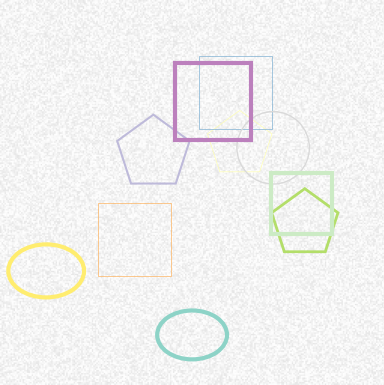[{"shape": "oval", "thickness": 3, "radius": 0.45, "center": [0.499, 0.13]}, {"shape": "pentagon", "thickness": 0.5, "radius": 0.44, "center": [0.623, 0.625]}, {"shape": "pentagon", "thickness": 1.5, "radius": 0.49, "center": [0.398, 0.603]}, {"shape": "square", "thickness": 0.5, "radius": 0.47, "center": [0.611, 0.76]}, {"shape": "square", "thickness": 0.5, "radius": 0.48, "center": [0.349, 0.377]}, {"shape": "pentagon", "thickness": 2, "radius": 0.45, "center": [0.792, 0.419]}, {"shape": "circle", "thickness": 1, "radius": 0.47, "center": [0.709, 0.616]}, {"shape": "square", "thickness": 3, "radius": 0.5, "center": [0.553, 0.736]}, {"shape": "square", "thickness": 3, "radius": 0.39, "center": [0.782, 0.471]}, {"shape": "oval", "thickness": 3, "radius": 0.49, "center": [0.12, 0.296]}]